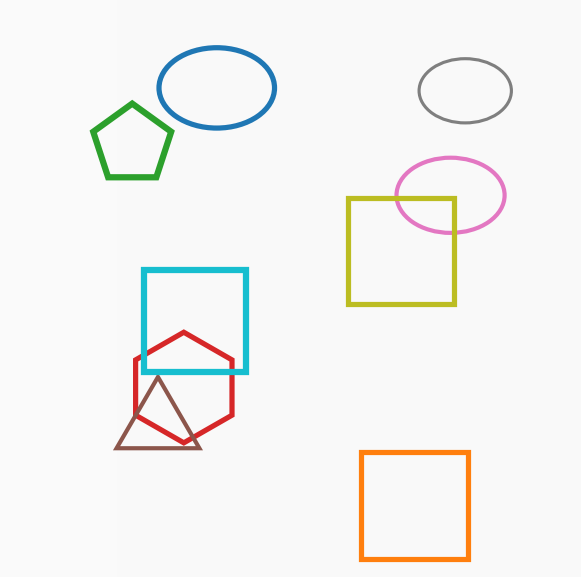[{"shape": "oval", "thickness": 2.5, "radius": 0.5, "center": [0.373, 0.847]}, {"shape": "square", "thickness": 2.5, "radius": 0.46, "center": [0.713, 0.124]}, {"shape": "pentagon", "thickness": 3, "radius": 0.35, "center": [0.227, 0.749]}, {"shape": "hexagon", "thickness": 2.5, "radius": 0.48, "center": [0.316, 0.328]}, {"shape": "triangle", "thickness": 2, "radius": 0.41, "center": [0.272, 0.264]}, {"shape": "oval", "thickness": 2, "radius": 0.46, "center": [0.775, 0.661]}, {"shape": "oval", "thickness": 1.5, "radius": 0.4, "center": [0.8, 0.842]}, {"shape": "square", "thickness": 2.5, "radius": 0.46, "center": [0.69, 0.564]}, {"shape": "square", "thickness": 3, "radius": 0.44, "center": [0.336, 0.443]}]